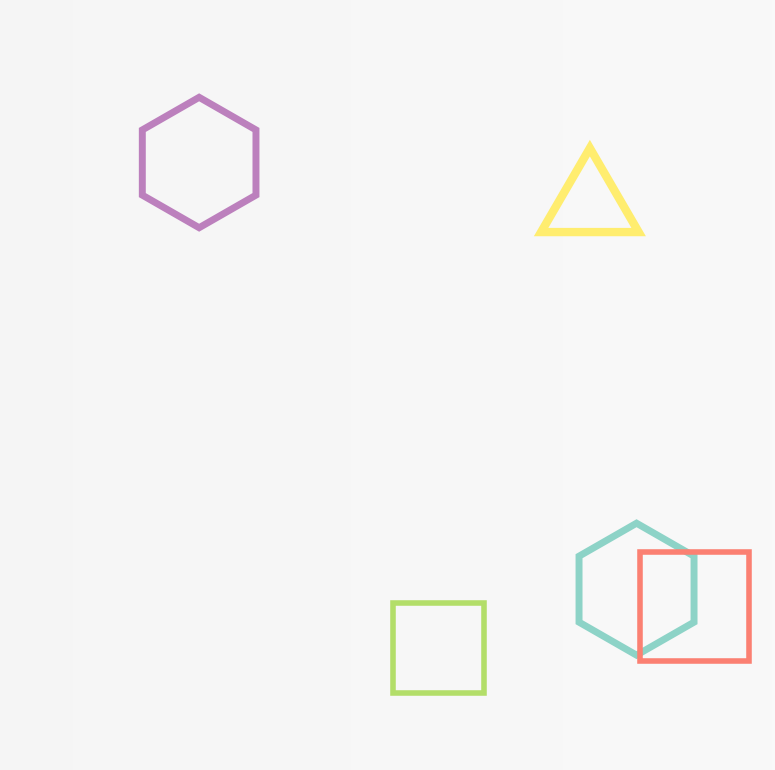[{"shape": "hexagon", "thickness": 2.5, "radius": 0.43, "center": [0.821, 0.235]}, {"shape": "square", "thickness": 2, "radius": 0.35, "center": [0.896, 0.212]}, {"shape": "square", "thickness": 2, "radius": 0.29, "center": [0.566, 0.158]}, {"shape": "hexagon", "thickness": 2.5, "radius": 0.42, "center": [0.257, 0.789]}, {"shape": "triangle", "thickness": 3, "radius": 0.36, "center": [0.761, 0.735]}]